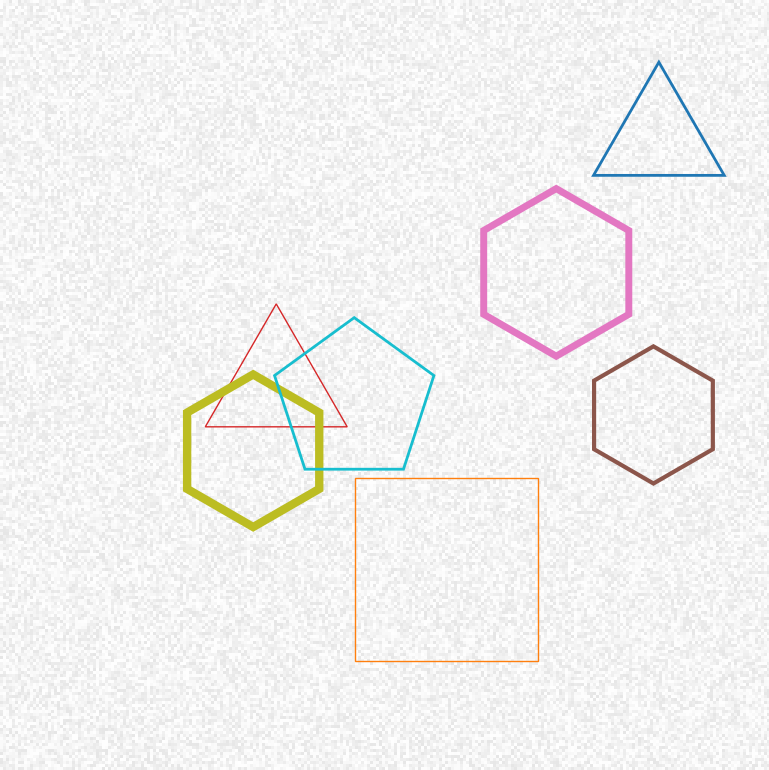[{"shape": "triangle", "thickness": 1, "radius": 0.49, "center": [0.856, 0.821]}, {"shape": "square", "thickness": 0.5, "radius": 0.59, "center": [0.58, 0.261]}, {"shape": "triangle", "thickness": 0.5, "radius": 0.53, "center": [0.359, 0.499]}, {"shape": "hexagon", "thickness": 1.5, "radius": 0.45, "center": [0.849, 0.461]}, {"shape": "hexagon", "thickness": 2.5, "radius": 0.54, "center": [0.722, 0.646]}, {"shape": "hexagon", "thickness": 3, "radius": 0.5, "center": [0.329, 0.415]}, {"shape": "pentagon", "thickness": 1, "radius": 0.54, "center": [0.46, 0.479]}]